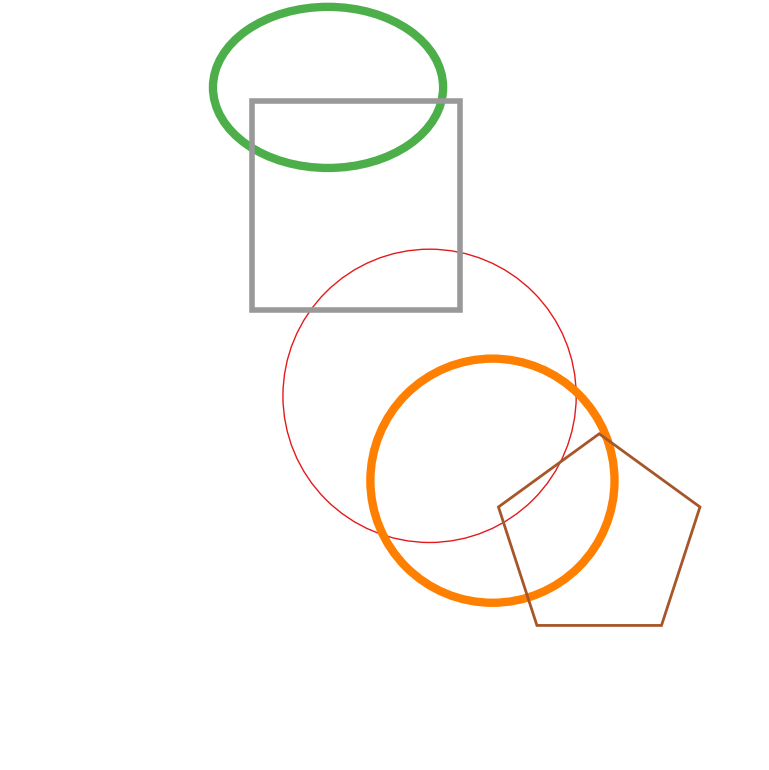[{"shape": "circle", "thickness": 0.5, "radius": 0.95, "center": [0.558, 0.486]}, {"shape": "oval", "thickness": 3, "radius": 0.75, "center": [0.426, 0.886]}, {"shape": "circle", "thickness": 3, "radius": 0.79, "center": [0.64, 0.376]}, {"shape": "pentagon", "thickness": 1, "radius": 0.69, "center": [0.778, 0.299]}, {"shape": "square", "thickness": 2, "radius": 0.68, "center": [0.462, 0.734]}]